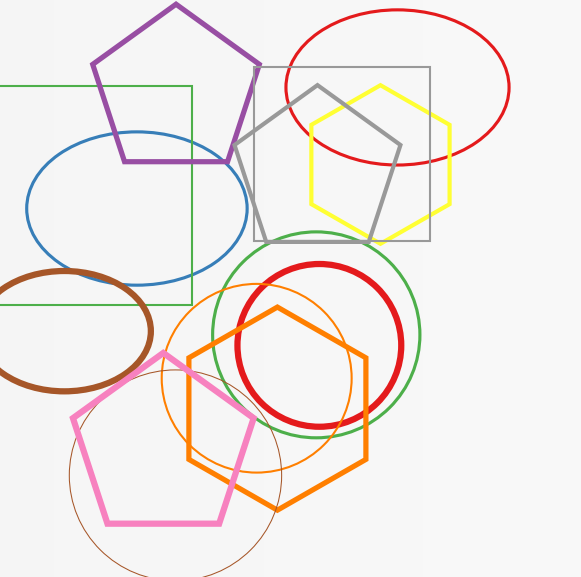[{"shape": "circle", "thickness": 3, "radius": 0.7, "center": [0.549, 0.401]}, {"shape": "oval", "thickness": 1.5, "radius": 0.96, "center": [0.684, 0.848]}, {"shape": "oval", "thickness": 1.5, "radius": 0.95, "center": [0.236, 0.638]}, {"shape": "square", "thickness": 1, "radius": 0.95, "center": [0.141, 0.661]}, {"shape": "circle", "thickness": 1.5, "radius": 0.89, "center": [0.544, 0.419]}, {"shape": "pentagon", "thickness": 2.5, "radius": 0.75, "center": [0.303, 0.841]}, {"shape": "hexagon", "thickness": 2.5, "radius": 0.88, "center": [0.477, 0.292]}, {"shape": "circle", "thickness": 1, "radius": 0.82, "center": [0.442, 0.344]}, {"shape": "hexagon", "thickness": 2, "radius": 0.69, "center": [0.655, 0.714]}, {"shape": "circle", "thickness": 0.5, "radius": 0.91, "center": [0.302, 0.176]}, {"shape": "oval", "thickness": 3, "radius": 0.74, "center": [0.111, 0.426]}, {"shape": "pentagon", "thickness": 3, "radius": 0.82, "center": [0.281, 0.225]}, {"shape": "square", "thickness": 1, "radius": 0.75, "center": [0.588, 0.732]}, {"shape": "pentagon", "thickness": 2, "radius": 0.75, "center": [0.546, 0.702]}]